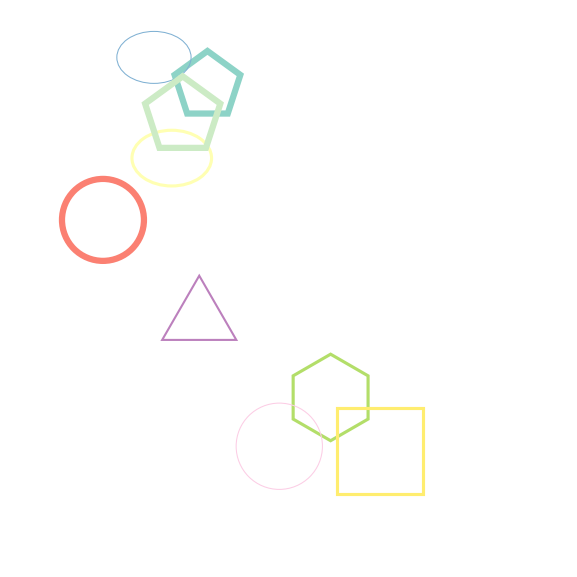[{"shape": "pentagon", "thickness": 3, "radius": 0.3, "center": [0.359, 0.851]}, {"shape": "oval", "thickness": 1.5, "radius": 0.34, "center": [0.297, 0.725]}, {"shape": "circle", "thickness": 3, "radius": 0.35, "center": [0.178, 0.618]}, {"shape": "oval", "thickness": 0.5, "radius": 0.32, "center": [0.267, 0.9]}, {"shape": "hexagon", "thickness": 1.5, "radius": 0.37, "center": [0.572, 0.311]}, {"shape": "circle", "thickness": 0.5, "radius": 0.37, "center": [0.484, 0.226]}, {"shape": "triangle", "thickness": 1, "radius": 0.37, "center": [0.345, 0.448]}, {"shape": "pentagon", "thickness": 3, "radius": 0.34, "center": [0.316, 0.798]}, {"shape": "square", "thickness": 1.5, "radius": 0.37, "center": [0.658, 0.219]}]